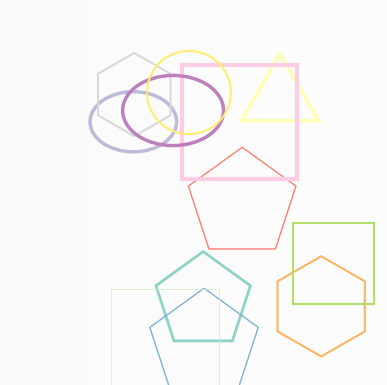[{"shape": "pentagon", "thickness": 2, "radius": 0.64, "center": [0.524, 0.218]}, {"shape": "triangle", "thickness": 2.5, "radius": 0.58, "center": [0.723, 0.744]}, {"shape": "oval", "thickness": 2.5, "radius": 0.56, "center": [0.344, 0.684]}, {"shape": "pentagon", "thickness": 1, "radius": 0.73, "center": [0.625, 0.471]}, {"shape": "pentagon", "thickness": 1, "radius": 0.74, "center": [0.527, 0.104]}, {"shape": "hexagon", "thickness": 1.5, "radius": 0.65, "center": [0.829, 0.204]}, {"shape": "square", "thickness": 1.5, "radius": 0.53, "center": [0.861, 0.315]}, {"shape": "square", "thickness": 3, "radius": 0.74, "center": [0.617, 0.683]}, {"shape": "hexagon", "thickness": 1.5, "radius": 0.54, "center": [0.347, 0.754]}, {"shape": "oval", "thickness": 2.5, "radius": 0.65, "center": [0.447, 0.713]}, {"shape": "square", "thickness": 0.5, "radius": 0.69, "center": [0.426, 0.112]}, {"shape": "circle", "thickness": 1.5, "radius": 0.54, "center": [0.488, 0.76]}]